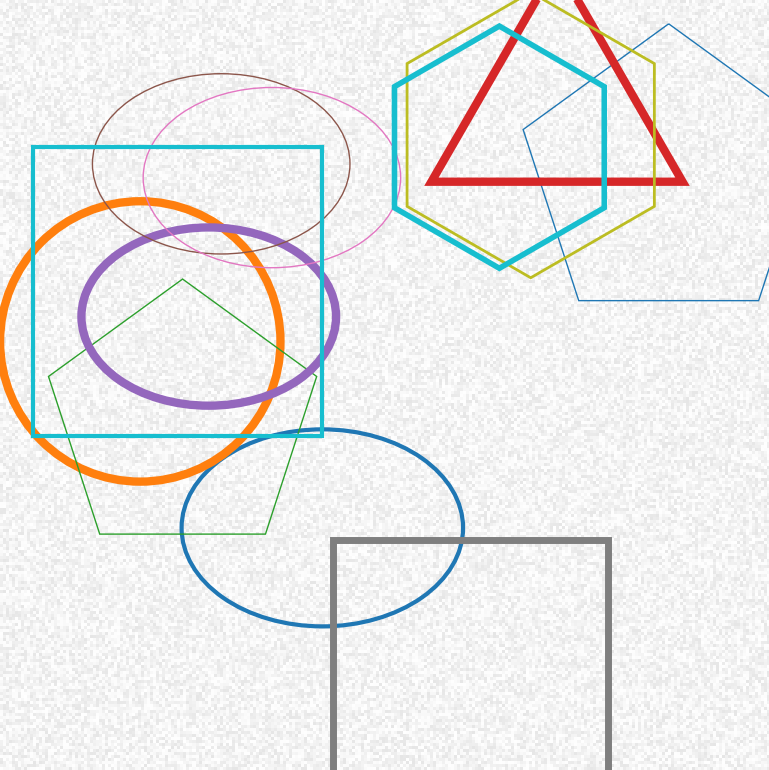[{"shape": "pentagon", "thickness": 0.5, "radius": 0.99, "center": [0.868, 0.77]}, {"shape": "oval", "thickness": 1.5, "radius": 0.91, "center": [0.419, 0.314]}, {"shape": "circle", "thickness": 3, "radius": 0.91, "center": [0.182, 0.557]}, {"shape": "pentagon", "thickness": 0.5, "radius": 0.92, "center": [0.237, 0.454]}, {"shape": "triangle", "thickness": 3, "radius": 0.94, "center": [0.723, 0.858]}, {"shape": "oval", "thickness": 3, "radius": 0.83, "center": [0.271, 0.589]}, {"shape": "oval", "thickness": 0.5, "radius": 0.84, "center": [0.287, 0.787]}, {"shape": "oval", "thickness": 0.5, "radius": 0.84, "center": [0.353, 0.769]}, {"shape": "square", "thickness": 2.5, "radius": 0.89, "center": [0.611, 0.12]}, {"shape": "hexagon", "thickness": 1, "radius": 0.93, "center": [0.689, 0.825]}, {"shape": "square", "thickness": 1.5, "radius": 0.94, "center": [0.231, 0.621]}, {"shape": "hexagon", "thickness": 2, "radius": 0.79, "center": [0.649, 0.809]}]